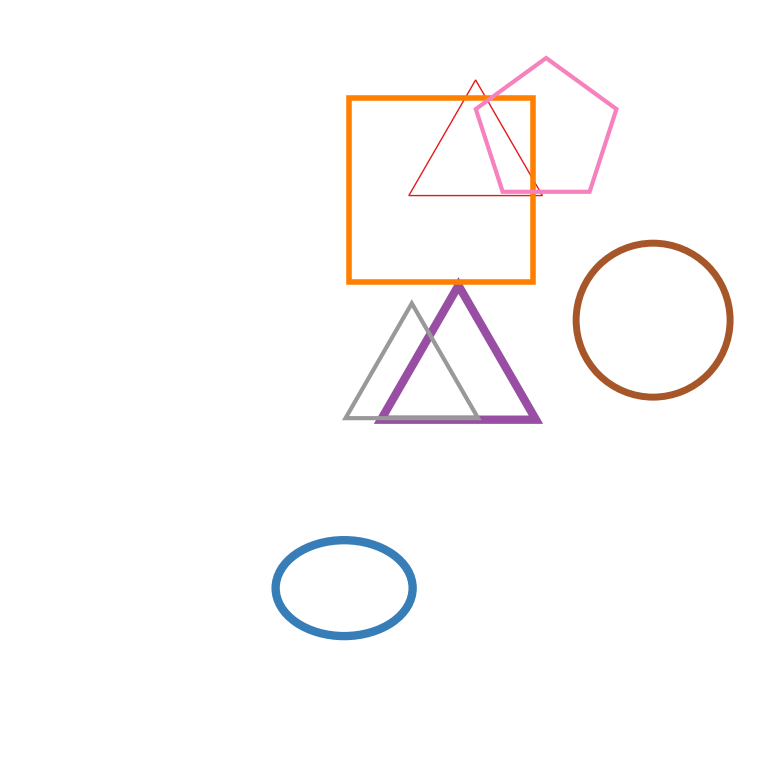[{"shape": "triangle", "thickness": 0.5, "radius": 0.5, "center": [0.618, 0.796]}, {"shape": "oval", "thickness": 3, "radius": 0.44, "center": [0.447, 0.236]}, {"shape": "triangle", "thickness": 3, "radius": 0.58, "center": [0.595, 0.513]}, {"shape": "square", "thickness": 2, "radius": 0.6, "center": [0.572, 0.753]}, {"shape": "circle", "thickness": 2.5, "radius": 0.5, "center": [0.848, 0.584]}, {"shape": "pentagon", "thickness": 1.5, "radius": 0.48, "center": [0.709, 0.829]}, {"shape": "triangle", "thickness": 1.5, "radius": 0.5, "center": [0.535, 0.507]}]